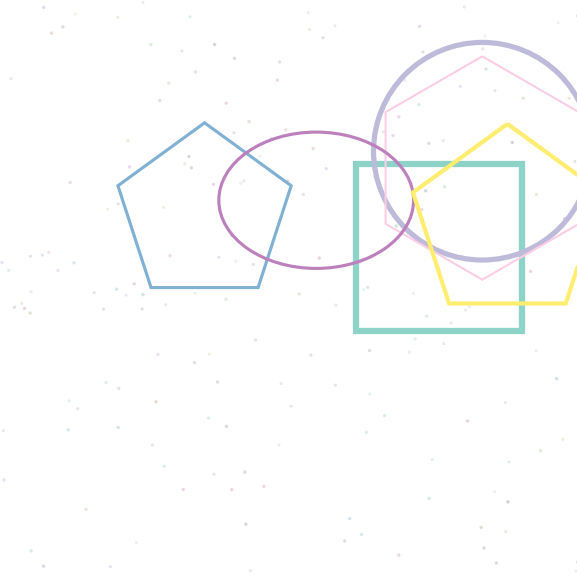[{"shape": "square", "thickness": 3, "radius": 0.72, "center": [0.76, 0.57]}, {"shape": "circle", "thickness": 2.5, "radius": 0.94, "center": [0.835, 0.737]}, {"shape": "pentagon", "thickness": 1.5, "radius": 0.79, "center": [0.354, 0.629]}, {"shape": "hexagon", "thickness": 1, "radius": 0.97, "center": [0.835, 0.708]}, {"shape": "oval", "thickness": 1.5, "radius": 0.84, "center": [0.548, 0.652]}, {"shape": "pentagon", "thickness": 2, "radius": 0.86, "center": [0.879, 0.613]}]